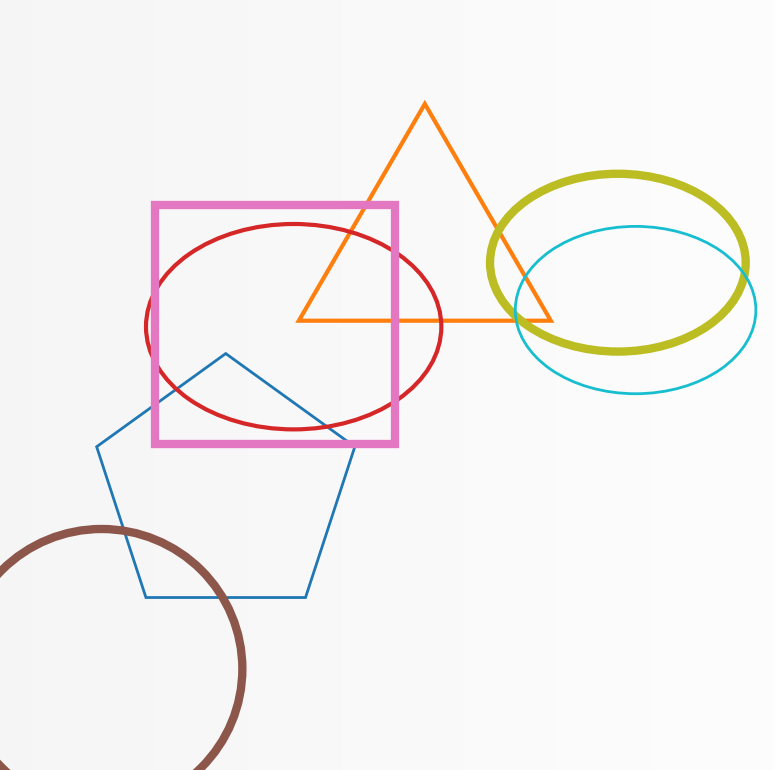[{"shape": "pentagon", "thickness": 1, "radius": 0.88, "center": [0.291, 0.366]}, {"shape": "triangle", "thickness": 1.5, "radius": 0.94, "center": [0.548, 0.677]}, {"shape": "oval", "thickness": 1.5, "radius": 0.95, "center": [0.379, 0.576]}, {"shape": "circle", "thickness": 3, "radius": 0.91, "center": [0.131, 0.131]}, {"shape": "square", "thickness": 3, "radius": 0.77, "center": [0.355, 0.578]}, {"shape": "oval", "thickness": 3, "radius": 0.82, "center": [0.797, 0.659]}, {"shape": "oval", "thickness": 1, "radius": 0.78, "center": [0.82, 0.597]}]